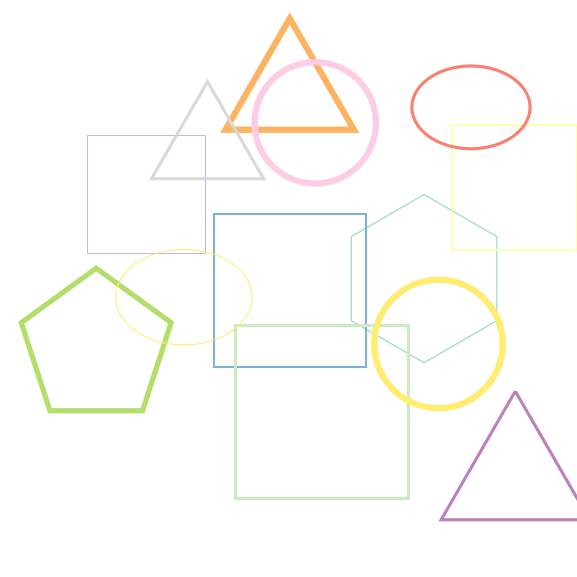[{"shape": "hexagon", "thickness": 0.5, "radius": 0.73, "center": [0.734, 0.517]}, {"shape": "square", "thickness": 1, "radius": 0.54, "center": [0.892, 0.675]}, {"shape": "square", "thickness": 0.5, "radius": 0.51, "center": [0.253, 0.663]}, {"shape": "oval", "thickness": 1.5, "radius": 0.51, "center": [0.816, 0.813]}, {"shape": "square", "thickness": 1, "radius": 0.66, "center": [0.502, 0.496]}, {"shape": "triangle", "thickness": 3, "radius": 0.64, "center": [0.502, 0.839]}, {"shape": "pentagon", "thickness": 2.5, "radius": 0.68, "center": [0.167, 0.398]}, {"shape": "circle", "thickness": 3, "radius": 0.53, "center": [0.546, 0.786]}, {"shape": "triangle", "thickness": 1.5, "radius": 0.56, "center": [0.359, 0.746]}, {"shape": "triangle", "thickness": 1.5, "radius": 0.74, "center": [0.892, 0.173]}, {"shape": "square", "thickness": 1.5, "radius": 0.75, "center": [0.557, 0.286]}, {"shape": "circle", "thickness": 3, "radius": 0.56, "center": [0.759, 0.404]}, {"shape": "oval", "thickness": 0.5, "radius": 0.59, "center": [0.318, 0.485]}]